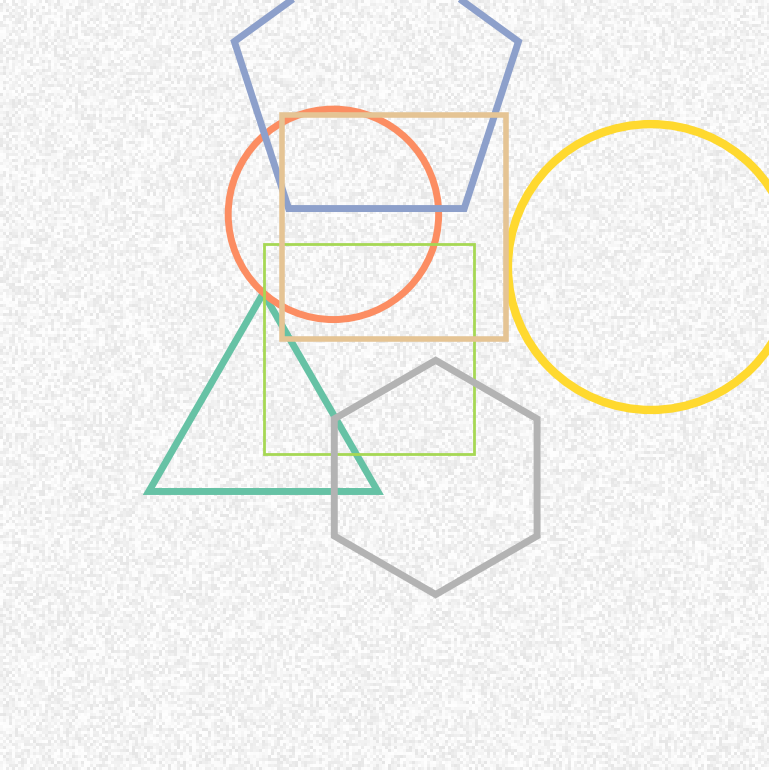[{"shape": "triangle", "thickness": 2.5, "radius": 0.86, "center": [0.342, 0.448]}, {"shape": "circle", "thickness": 2.5, "radius": 0.68, "center": [0.433, 0.722]}, {"shape": "pentagon", "thickness": 2.5, "radius": 0.97, "center": [0.489, 0.886]}, {"shape": "square", "thickness": 1, "radius": 0.68, "center": [0.479, 0.547]}, {"shape": "circle", "thickness": 3, "radius": 0.93, "center": [0.845, 0.653]}, {"shape": "square", "thickness": 2, "radius": 0.72, "center": [0.512, 0.705]}, {"shape": "hexagon", "thickness": 2.5, "radius": 0.76, "center": [0.566, 0.38]}]